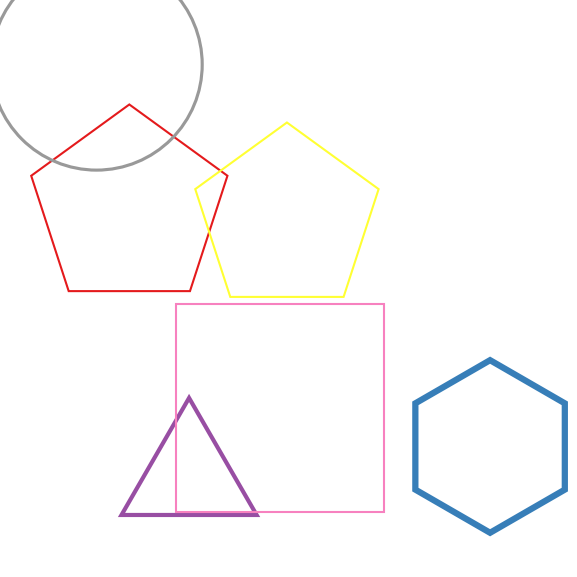[{"shape": "pentagon", "thickness": 1, "radius": 0.89, "center": [0.224, 0.64]}, {"shape": "hexagon", "thickness": 3, "radius": 0.75, "center": [0.849, 0.226]}, {"shape": "triangle", "thickness": 2, "radius": 0.68, "center": [0.327, 0.175]}, {"shape": "pentagon", "thickness": 1, "radius": 0.83, "center": [0.497, 0.62]}, {"shape": "square", "thickness": 1, "radius": 0.9, "center": [0.485, 0.292]}, {"shape": "circle", "thickness": 1.5, "radius": 0.91, "center": [0.167, 0.887]}]